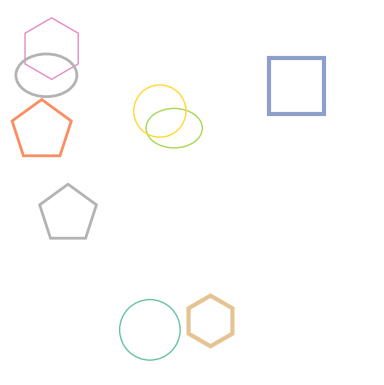[{"shape": "circle", "thickness": 1, "radius": 0.39, "center": [0.389, 0.143]}, {"shape": "pentagon", "thickness": 2, "radius": 0.4, "center": [0.108, 0.661]}, {"shape": "square", "thickness": 3, "radius": 0.36, "center": [0.77, 0.777]}, {"shape": "hexagon", "thickness": 1, "radius": 0.4, "center": [0.134, 0.874]}, {"shape": "oval", "thickness": 1, "radius": 0.37, "center": [0.452, 0.667]}, {"shape": "circle", "thickness": 1, "radius": 0.34, "center": [0.415, 0.711]}, {"shape": "hexagon", "thickness": 3, "radius": 0.33, "center": [0.547, 0.166]}, {"shape": "oval", "thickness": 2, "radius": 0.4, "center": [0.12, 0.804]}, {"shape": "pentagon", "thickness": 2, "radius": 0.39, "center": [0.177, 0.444]}]